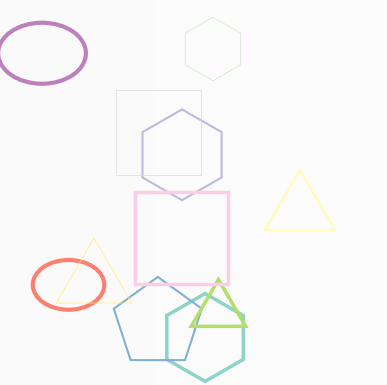[{"shape": "hexagon", "thickness": 2.5, "radius": 0.57, "center": [0.529, 0.123]}, {"shape": "triangle", "thickness": 1.5, "radius": 0.52, "center": [0.774, 0.454]}, {"shape": "hexagon", "thickness": 1.5, "radius": 0.59, "center": [0.47, 0.598]}, {"shape": "oval", "thickness": 3, "radius": 0.46, "center": [0.177, 0.26]}, {"shape": "pentagon", "thickness": 1.5, "radius": 0.6, "center": [0.407, 0.161]}, {"shape": "triangle", "thickness": 2.5, "radius": 0.41, "center": [0.564, 0.193]}, {"shape": "square", "thickness": 2.5, "radius": 0.6, "center": [0.469, 0.382]}, {"shape": "square", "thickness": 0.5, "radius": 0.55, "center": [0.409, 0.655]}, {"shape": "oval", "thickness": 3, "radius": 0.57, "center": [0.108, 0.862]}, {"shape": "hexagon", "thickness": 0.5, "radius": 0.41, "center": [0.549, 0.873]}, {"shape": "triangle", "thickness": 0.5, "radius": 0.56, "center": [0.243, 0.269]}]